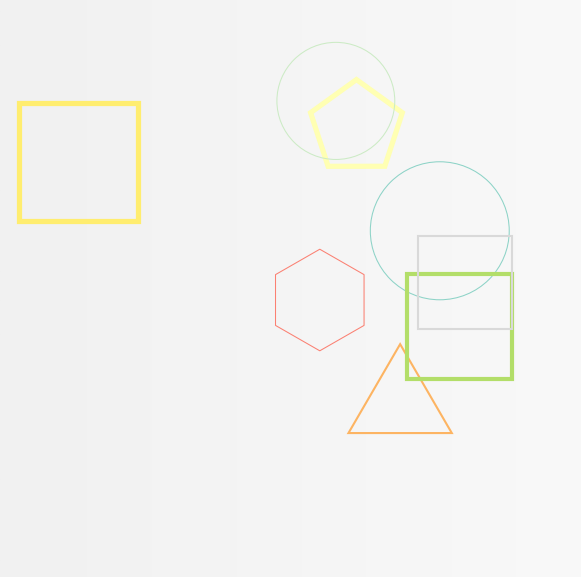[{"shape": "circle", "thickness": 0.5, "radius": 0.6, "center": [0.757, 0.6]}, {"shape": "pentagon", "thickness": 2.5, "radius": 0.41, "center": [0.613, 0.778]}, {"shape": "hexagon", "thickness": 0.5, "radius": 0.44, "center": [0.55, 0.48]}, {"shape": "triangle", "thickness": 1, "radius": 0.51, "center": [0.688, 0.301]}, {"shape": "square", "thickness": 2, "radius": 0.46, "center": [0.791, 0.434]}, {"shape": "square", "thickness": 1, "radius": 0.4, "center": [0.801, 0.51]}, {"shape": "circle", "thickness": 0.5, "radius": 0.51, "center": [0.578, 0.824]}, {"shape": "square", "thickness": 2.5, "radius": 0.51, "center": [0.135, 0.718]}]